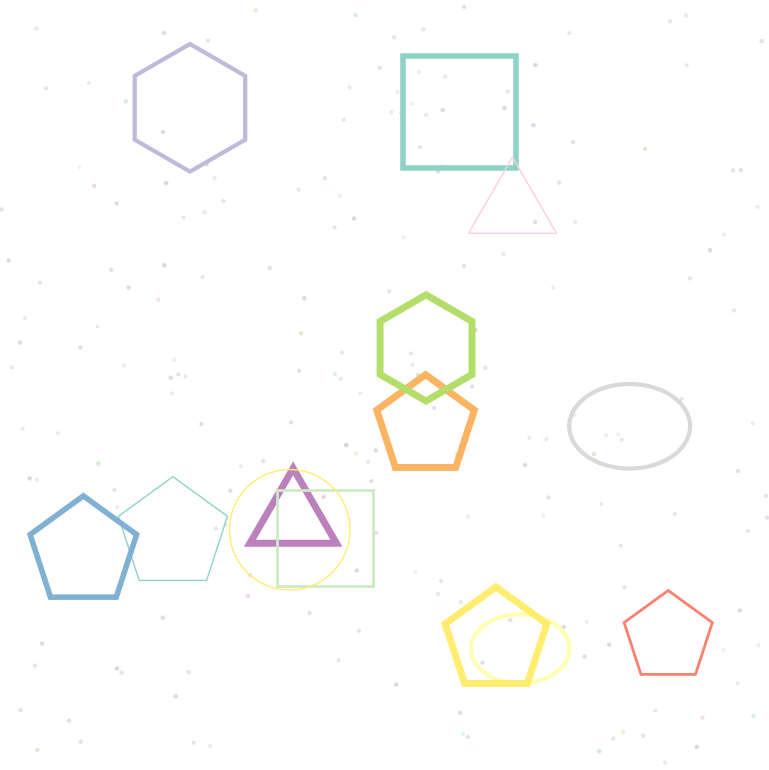[{"shape": "pentagon", "thickness": 0.5, "radius": 0.37, "center": [0.225, 0.306]}, {"shape": "square", "thickness": 2, "radius": 0.37, "center": [0.597, 0.855]}, {"shape": "oval", "thickness": 1.5, "radius": 0.32, "center": [0.676, 0.157]}, {"shape": "hexagon", "thickness": 1.5, "radius": 0.41, "center": [0.247, 0.86]}, {"shape": "pentagon", "thickness": 1, "radius": 0.3, "center": [0.868, 0.173]}, {"shape": "pentagon", "thickness": 2, "radius": 0.36, "center": [0.108, 0.283]}, {"shape": "pentagon", "thickness": 2.5, "radius": 0.33, "center": [0.553, 0.447]}, {"shape": "hexagon", "thickness": 2.5, "radius": 0.34, "center": [0.553, 0.548]}, {"shape": "triangle", "thickness": 0.5, "radius": 0.33, "center": [0.666, 0.73]}, {"shape": "oval", "thickness": 1.5, "radius": 0.39, "center": [0.818, 0.446]}, {"shape": "triangle", "thickness": 2.5, "radius": 0.32, "center": [0.381, 0.327]}, {"shape": "square", "thickness": 1, "radius": 0.31, "center": [0.422, 0.302]}, {"shape": "pentagon", "thickness": 2.5, "radius": 0.35, "center": [0.644, 0.168]}, {"shape": "circle", "thickness": 0.5, "radius": 0.39, "center": [0.376, 0.312]}]